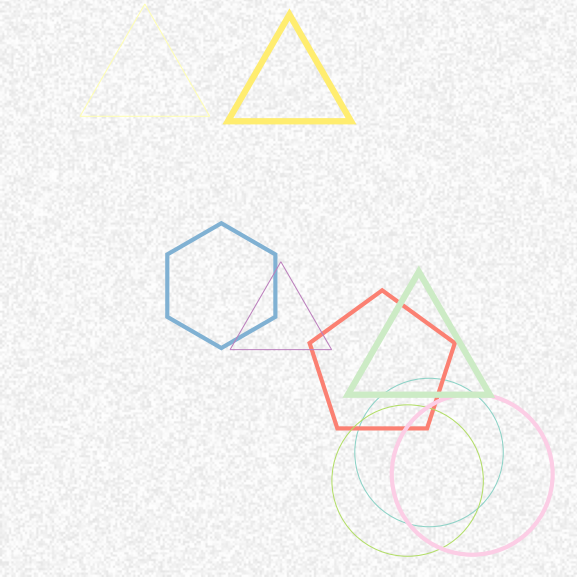[{"shape": "circle", "thickness": 0.5, "radius": 0.64, "center": [0.743, 0.216]}, {"shape": "triangle", "thickness": 0.5, "radius": 0.65, "center": [0.251, 0.863]}, {"shape": "pentagon", "thickness": 2, "radius": 0.66, "center": [0.662, 0.364]}, {"shape": "hexagon", "thickness": 2, "radius": 0.54, "center": [0.383, 0.505]}, {"shape": "circle", "thickness": 0.5, "radius": 0.66, "center": [0.706, 0.167]}, {"shape": "circle", "thickness": 2, "radius": 0.7, "center": [0.818, 0.178]}, {"shape": "triangle", "thickness": 0.5, "radius": 0.51, "center": [0.486, 0.444]}, {"shape": "triangle", "thickness": 3, "radius": 0.71, "center": [0.725, 0.387]}, {"shape": "triangle", "thickness": 3, "radius": 0.62, "center": [0.501, 0.851]}]